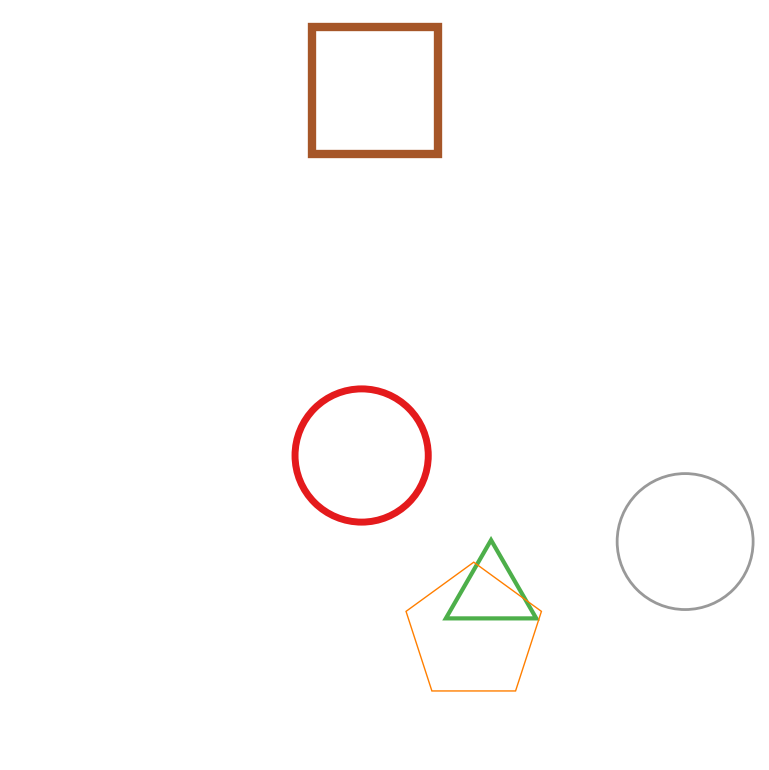[{"shape": "circle", "thickness": 2.5, "radius": 0.43, "center": [0.47, 0.408]}, {"shape": "triangle", "thickness": 1.5, "radius": 0.34, "center": [0.638, 0.231]}, {"shape": "pentagon", "thickness": 0.5, "radius": 0.46, "center": [0.615, 0.177]}, {"shape": "square", "thickness": 3, "radius": 0.41, "center": [0.487, 0.883]}, {"shape": "circle", "thickness": 1, "radius": 0.44, "center": [0.89, 0.297]}]